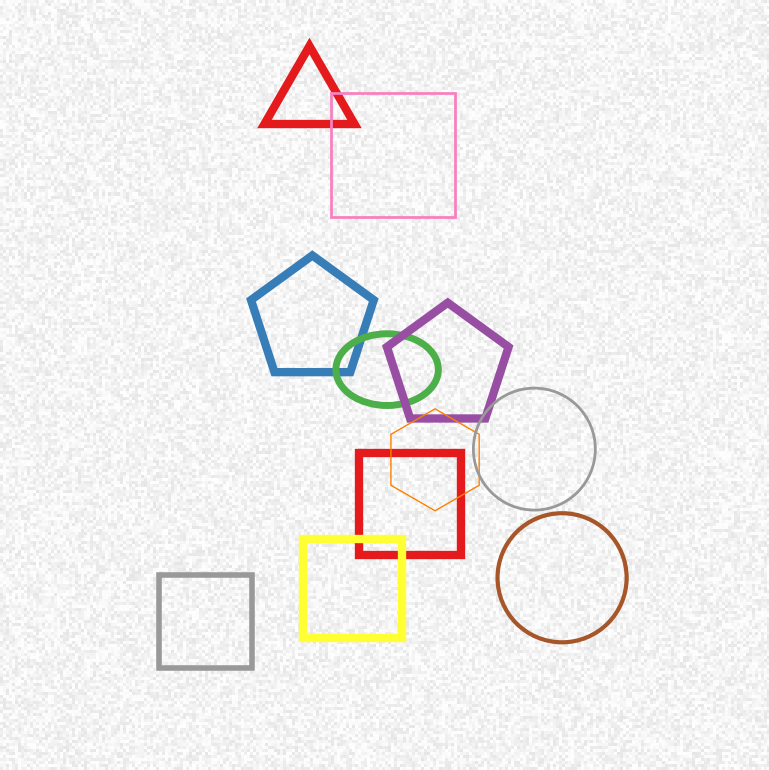[{"shape": "square", "thickness": 3, "radius": 0.33, "center": [0.533, 0.346]}, {"shape": "triangle", "thickness": 3, "radius": 0.34, "center": [0.402, 0.873]}, {"shape": "pentagon", "thickness": 3, "radius": 0.42, "center": [0.406, 0.584]}, {"shape": "oval", "thickness": 2.5, "radius": 0.33, "center": [0.503, 0.52]}, {"shape": "pentagon", "thickness": 3, "radius": 0.42, "center": [0.581, 0.524]}, {"shape": "hexagon", "thickness": 0.5, "radius": 0.33, "center": [0.565, 0.403]}, {"shape": "square", "thickness": 3, "radius": 0.32, "center": [0.458, 0.236]}, {"shape": "circle", "thickness": 1.5, "radius": 0.42, "center": [0.73, 0.25]}, {"shape": "square", "thickness": 1, "radius": 0.4, "center": [0.511, 0.798]}, {"shape": "circle", "thickness": 1, "radius": 0.4, "center": [0.694, 0.417]}, {"shape": "square", "thickness": 2, "radius": 0.3, "center": [0.267, 0.193]}]